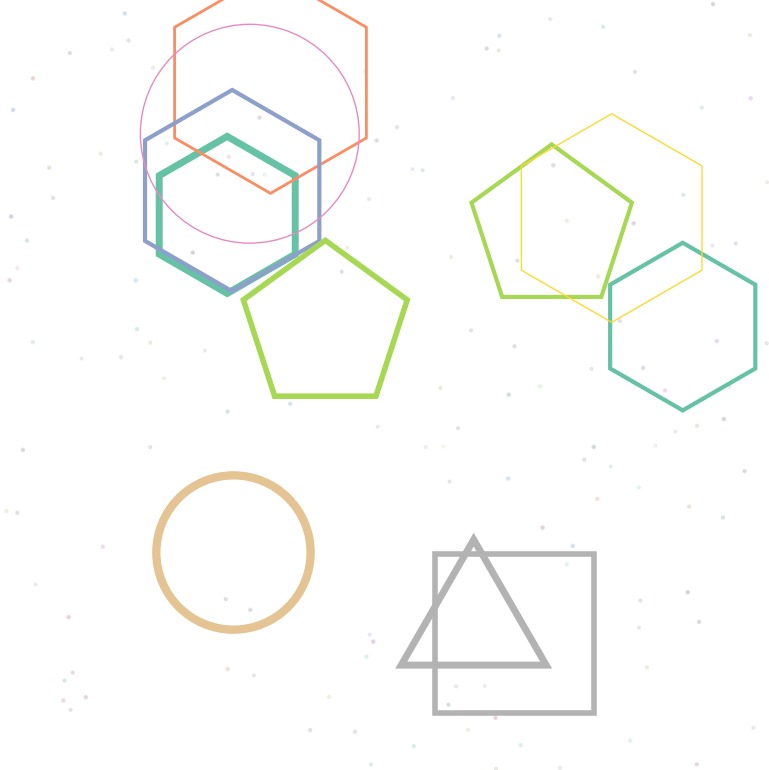[{"shape": "hexagon", "thickness": 2.5, "radius": 0.51, "center": [0.295, 0.721]}, {"shape": "hexagon", "thickness": 1.5, "radius": 0.54, "center": [0.887, 0.576]}, {"shape": "hexagon", "thickness": 1, "radius": 0.72, "center": [0.351, 0.893]}, {"shape": "hexagon", "thickness": 1.5, "radius": 0.65, "center": [0.302, 0.752]}, {"shape": "circle", "thickness": 0.5, "radius": 0.71, "center": [0.324, 0.826]}, {"shape": "pentagon", "thickness": 2, "radius": 0.56, "center": [0.422, 0.576]}, {"shape": "pentagon", "thickness": 1.5, "radius": 0.55, "center": [0.717, 0.703]}, {"shape": "hexagon", "thickness": 0.5, "radius": 0.68, "center": [0.794, 0.717]}, {"shape": "circle", "thickness": 3, "radius": 0.5, "center": [0.303, 0.282]}, {"shape": "triangle", "thickness": 2.5, "radius": 0.54, "center": [0.615, 0.191]}, {"shape": "square", "thickness": 2, "radius": 0.52, "center": [0.668, 0.177]}]